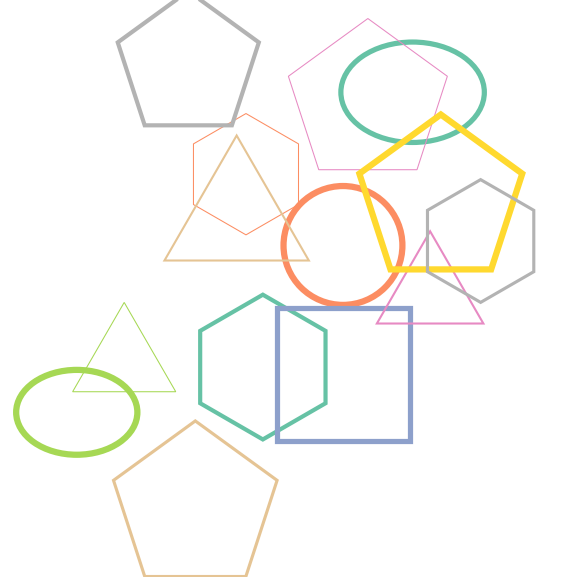[{"shape": "hexagon", "thickness": 2, "radius": 0.63, "center": [0.455, 0.364]}, {"shape": "oval", "thickness": 2.5, "radius": 0.62, "center": [0.714, 0.839]}, {"shape": "circle", "thickness": 3, "radius": 0.51, "center": [0.594, 0.574]}, {"shape": "hexagon", "thickness": 0.5, "radius": 0.53, "center": [0.426, 0.697]}, {"shape": "square", "thickness": 2.5, "radius": 0.58, "center": [0.595, 0.351]}, {"shape": "pentagon", "thickness": 0.5, "radius": 0.72, "center": [0.637, 0.822]}, {"shape": "triangle", "thickness": 1, "radius": 0.53, "center": [0.745, 0.492]}, {"shape": "triangle", "thickness": 0.5, "radius": 0.52, "center": [0.215, 0.372]}, {"shape": "oval", "thickness": 3, "radius": 0.52, "center": [0.133, 0.285]}, {"shape": "pentagon", "thickness": 3, "radius": 0.74, "center": [0.763, 0.653]}, {"shape": "pentagon", "thickness": 1.5, "radius": 0.74, "center": [0.338, 0.121]}, {"shape": "triangle", "thickness": 1, "radius": 0.72, "center": [0.41, 0.62]}, {"shape": "pentagon", "thickness": 2, "radius": 0.64, "center": [0.326, 0.886]}, {"shape": "hexagon", "thickness": 1.5, "radius": 0.53, "center": [0.832, 0.582]}]